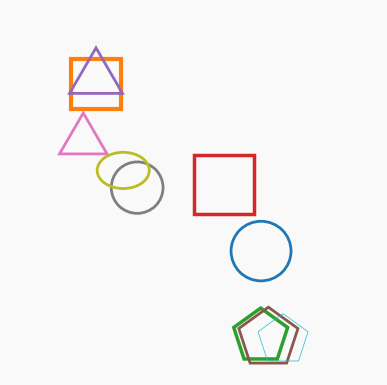[{"shape": "circle", "thickness": 2, "radius": 0.39, "center": [0.674, 0.348]}, {"shape": "square", "thickness": 3, "radius": 0.32, "center": [0.248, 0.782]}, {"shape": "pentagon", "thickness": 2.5, "radius": 0.37, "center": [0.673, 0.127]}, {"shape": "square", "thickness": 2.5, "radius": 0.39, "center": [0.578, 0.52]}, {"shape": "triangle", "thickness": 2, "radius": 0.39, "center": [0.248, 0.797]}, {"shape": "pentagon", "thickness": 2, "radius": 0.4, "center": [0.693, 0.122]}, {"shape": "triangle", "thickness": 2, "radius": 0.35, "center": [0.215, 0.636]}, {"shape": "circle", "thickness": 2, "radius": 0.33, "center": [0.354, 0.513]}, {"shape": "oval", "thickness": 2, "radius": 0.34, "center": [0.318, 0.557]}, {"shape": "pentagon", "thickness": 0.5, "radius": 0.34, "center": [0.73, 0.117]}]